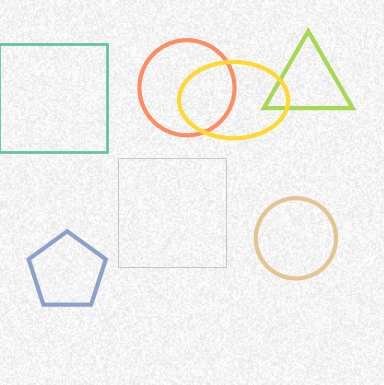[{"shape": "square", "thickness": 2, "radius": 0.7, "center": [0.138, 0.746]}, {"shape": "circle", "thickness": 3, "radius": 0.62, "center": [0.486, 0.772]}, {"shape": "pentagon", "thickness": 3, "radius": 0.53, "center": [0.175, 0.294]}, {"shape": "triangle", "thickness": 3, "radius": 0.67, "center": [0.801, 0.786]}, {"shape": "oval", "thickness": 3, "radius": 0.71, "center": [0.607, 0.74]}, {"shape": "circle", "thickness": 3, "radius": 0.52, "center": [0.769, 0.381]}, {"shape": "square", "thickness": 0.5, "radius": 0.7, "center": [0.446, 0.448]}]